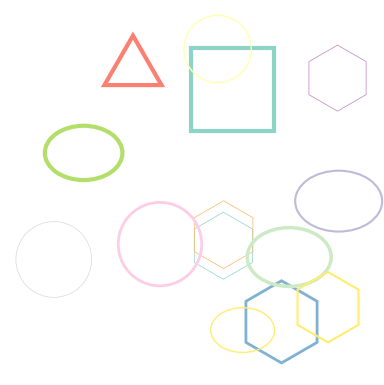[{"shape": "square", "thickness": 3, "radius": 0.54, "center": [0.603, 0.768]}, {"shape": "hexagon", "thickness": 0.5, "radius": 0.44, "center": [0.58, 0.362]}, {"shape": "circle", "thickness": 1, "radius": 0.44, "center": [0.565, 0.873]}, {"shape": "oval", "thickness": 1.5, "radius": 0.56, "center": [0.88, 0.478]}, {"shape": "triangle", "thickness": 3, "radius": 0.43, "center": [0.345, 0.822]}, {"shape": "hexagon", "thickness": 2, "radius": 0.53, "center": [0.731, 0.164]}, {"shape": "hexagon", "thickness": 0.5, "radius": 0.44, "center": [0.581, 0.39]}, {"shape": "oval", "thickness": 3, "radius": 0.5, "center": [0.217, 0.603]}, {"shape": "circle", "thickness": 2, "radius": 0.54, "center": [0.415, 0.366]}, {"shape": "circle", "thickness": 0.5, "radius": 0.49, "center": [0.14, 0.326]}, {"shape": "hexagon", "thickness": 0.5, "radius": 0.43, "center": [0.877, 0.797]}, {"shape": "oval", "thickness": 2.5, "radius": 0.54, "center": [0.751, 0.332]}, {"shape": "oval", "thickness": 1, "radius": 0.41, "center": [0.63, 0.143]}, {"shape": "hexagon", "thickness": 1.5, "radius": 0.46, "center": [0.852, 0.202]}]